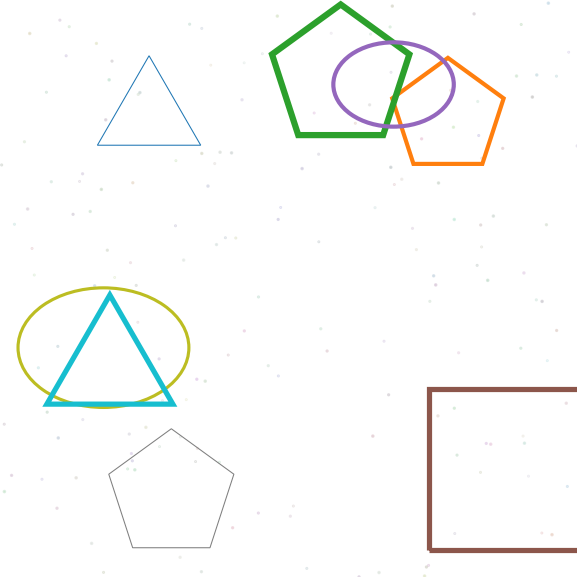[{"shape": "triangle", "thickness": 0.5, "radius": 0.52, "center": [0.258, 0.799]}, {"shape": "pentagon", "thickness": 2, "radius": 0.51, "center": [0.776, 0.797]}, {"shape": "pentagon", "thickness": 3, "radius": 0.63, "center": [0.59, 0.866]}, {"shape": "oval", "thickness": 2, "radius": 0.52, "center": [0.681, 0.853]}, {"shape": "square", "thickness": 2.5, "radius": 0.7, "center": [0.882, 0.187]}, {"shape": "pentagon", "thickness": 0.5, "radius": 0.57, "center": [0.297, 0.143]}, {"shape": "oval", "thickness": 1.5, "radius": 0.74, "center": [0.179, 0.397]}, {"shape": "triangle", "thickness": 2.5, "radius": 0.63, "center": [0.19, 0.362]}]